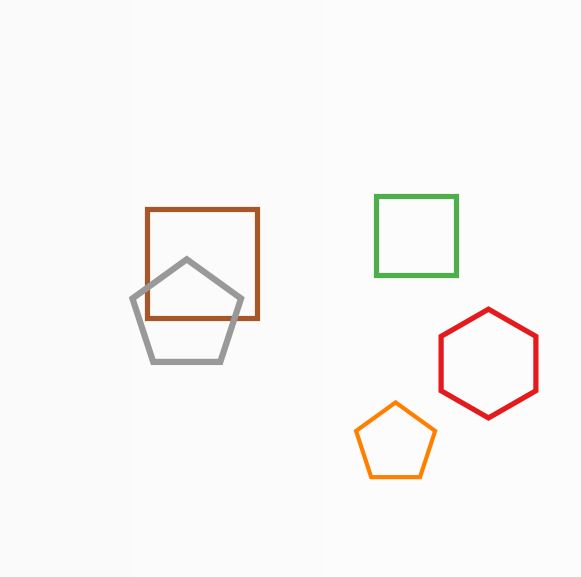[{"shape": "hexagon", "thickness": 2.5, "radius": 0.47, "center": [0.84, 0.37]}, {"shape": "square", "thickness": 2.5, "radius": 0.34, "center": [0.715, 0.591]}, {"shape": "pentagon", "thickness": 2, "radius": 0.36, "center": [0.681, 0.231]}, {"shape": "square", "thickness": 2.5, "radius": 0.47, "center": [0.348, 0.543]}, {"shape": "pentagon", "thickness": 3, "radius": 0.49, "center": [0.321, 0.452]}]